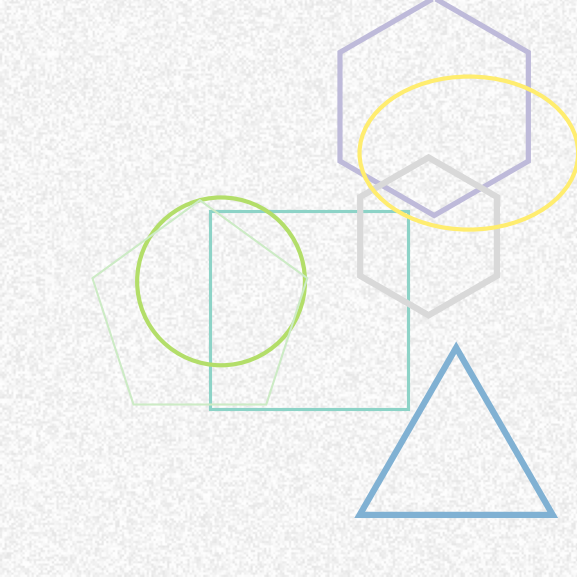[{"shape": "square", "thickness": 1.5, "radius": 0.86, "center": [0.535, 0.462]}, {"shape": "hexagon", "thickness": 2.5, "radius": 0.94, "center": [0.752, 0.814]}, {"shape": "triangle", "thickness": 3, "radius": 0.97, "center": [0.79, 0.204]}, {"shape": "circle", "thickness": 2, "radius": 0.73, "center": [0.383, 0.512]}, {"shape": "hexagon", "thickness": 3, "radius": 0.68, "center": [0.742, 0.59]}, {"shape": "pentagon", "thickness": 1, "radius": 0.98, "center": [0.346, 0.457]}, {"shape": "oval", "thickness": 2, "radius": 0.95, "center": [0.812, 0.734]}]